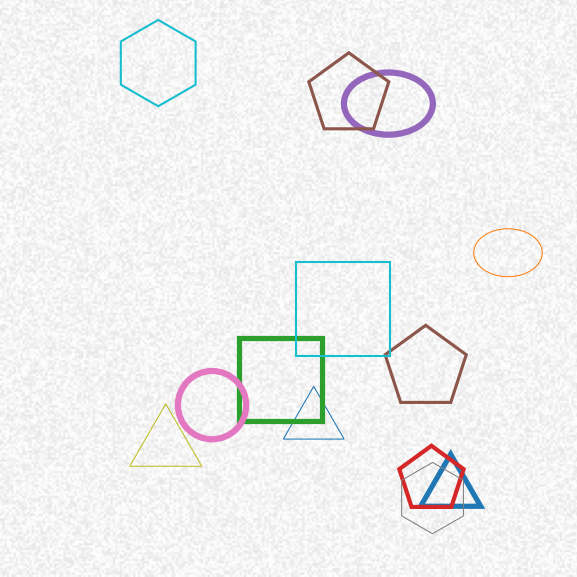[{"shape": "triangle", "thickness": 0.5, "radius": 0.3, "center": [0.543, 0.269]}, {"shape": "triangle", "thickness": 2.5, "radius": 0.3, "center": [0.78, 0.153]}, {"shape": "oval", "thickness": 0.5, "radius": 0.3, "center": [0.88, 0.562]}, {"shape": "square", "thickness": 2.5, "radius": 0.36, "center": [0.486, 0.342]}, {"shape": "pentagon", "thickness": 2, "radius": 0.29, "center": [0.747, 0.169]}, {"shape": "oval", "thickness": 3, "radius": 0.38, "center": [0.673, 0.82]}, {"shape": "pentagon", "thickness": 1.5, "radius": 0.37, "center": [0.737, 0.362]}, {"shape": "pentagon", "thickness": 1.5, "radius": 0.36, "center": [0.604, 0.835]}, {"shape": "circle", "thickness": 3, "radius": 0.3, "center": [0.367, 0.298]}, {"shape": "hexagon", "thickness": 0.5, "radius": 0.31, "center": [0.749, 0.137]}, {"shape": "triangle", "thickness": 0.5, "radius": 0.36, "center": [0.287, 0.228]}, {"shape": "hexagon", "thickness": 1, "radius": 0.37, "center": [0.274, 0.89]}, {"shape": "square", "thickness": 1, "radius": 0.41, "center": [0.594, 0.464]}]